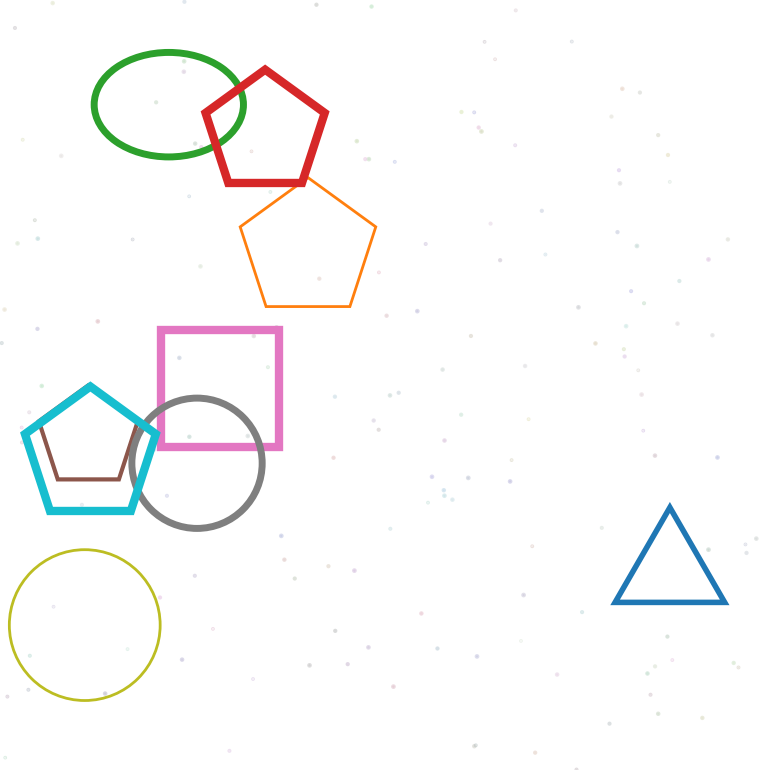[{"shape": "triangle", "thickness": 2, "radius": 0.41, "center": [0.87, 0.259]}, {"shape": "pentagon", "thickness": 1, "radius": 0.46, "center": [0.4, 0.677]}, {"shape": "oval", "thickness": 2.5, "radius": 0.48, "center": [0.219, 0.864]}, {"shape": "pentagon", "thickness": 3, "radius": 0.41, "center": [0.344, 0.828]}, {"shape": "pentagon", "thickness": 1.5, "radius": 0.34, "center": [0.115, 0.432]}, {"shape": "square", "thickness": 3, "radius": 0.38, "center": [0.285, 0.495]}, {"shape": "circle", "thickness": 2.5, "radius": 0.42, "center": [0.256, 0.398]}, {"shape": "circle", "thickness": 1, "radius": 0.49, "center": [0.11, 0.188]}, {"shape": "pentagon", "thickness": 3, "radius": 0.45, "center": [0.117, 0.409]}]